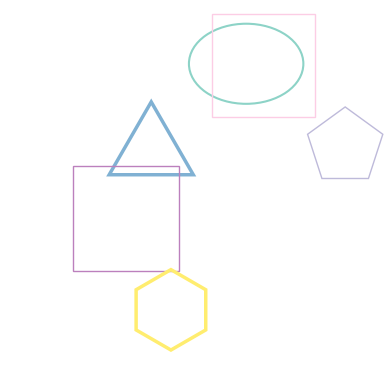[{"shape": "oval", "thickness": 1.5, "radius": 0.74, "center": [0.639, 0.834]}, {"shape": "pentagon", "thickness": 1, "radius": 0.51, "center": [0.897, 0.619]}, {"shape": "triangle", "thickness": 2.5, "radius": 0.63, "center": [0.393, 0.609]}, {"shape": "square", "thickness": 1, "radius": 0.67, "center": [0.685, 0.83]}, {"shape": "square", "thickness": 1, "radius": 0.68, "center": [0.327, 0.433]}, {"shape": "hexagon", "thickness": 2.5, "radius": 0.52, "center": [0.444, 0.195]}]